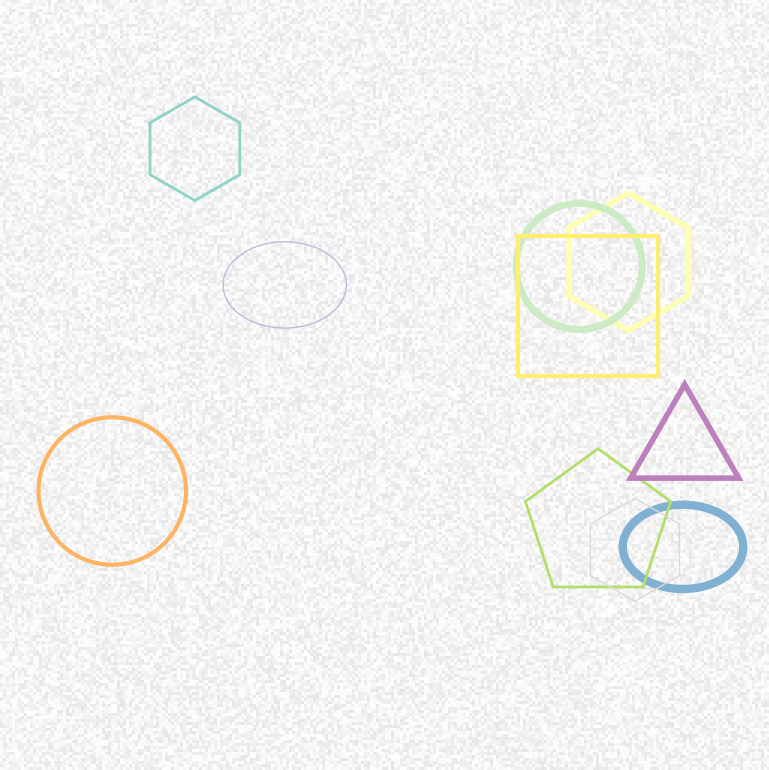[{"shape": "hexagon", "thickness": 1, "radius": 0.34, "center": [0.253, 0.807]}, {"shape": "hexagon", "thickness": 2, "radius": 0.45, "center": [0.816, 0.66]}, {"shape": "oval", "thickness": 0.5, "radius": 0.4, "center": [0.37, 0.63]}, {"shape": "oval", "thickness": 3, "radius": 0.39, "center": [0.887, 0.29]}, {"shape": "circle", "thickness": 1.5, "radius": 0.48, "center": [0.146, 0.362]}, {"shape": "pentagon", "thickness": 1, "radius": 0.5, "center": [0.777, 0.318]}, {"shape": "hexagon", "thickness": 0.5, "radius": 0.33, "center": [0.825, 0.286]}, {"shape": "triangle", "thickness": 2, "radius": 0.41, "center": [0.889, 0.42]}, {"shape": "circle", "thickness": 2.5, "radius": 0.41, "center": [0.752, 0.654]}, {"shape": "square", "thickness": 1.5, "radius": 0.45, "center": [0.764, 0.602]}]